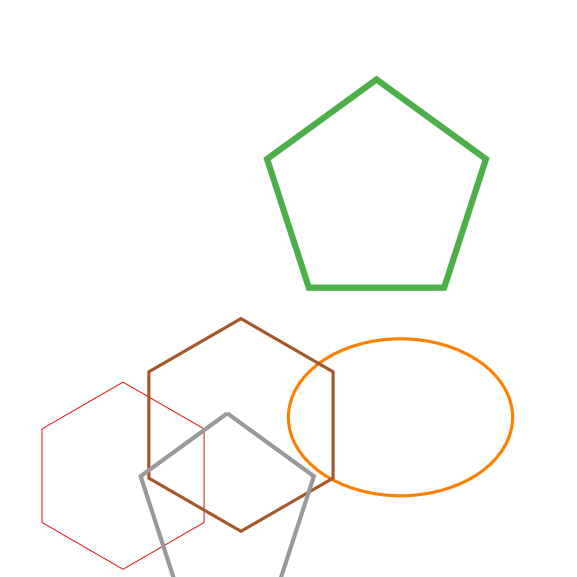[{"shape": "hexagon", "thickness": 0.5, "radius": 0.81, "center": [0.213, 0.175]}, {"shape": "pentagon", "thickness": 3, "radius": 1.0, "center": [0.652, 0.662]}, {"shape": "oval", "thickness": 1.5, "radius": 0.97, "center": [0.694, 0.277]}, {"shape": "hexagon", "thickness": 1.5, "radius": 0.92, "center": [0.417, 0.263]}, {"shape": "pentagon", "thickness": 2, "radius": 0.79, "center": [0.394, 0.126]}]